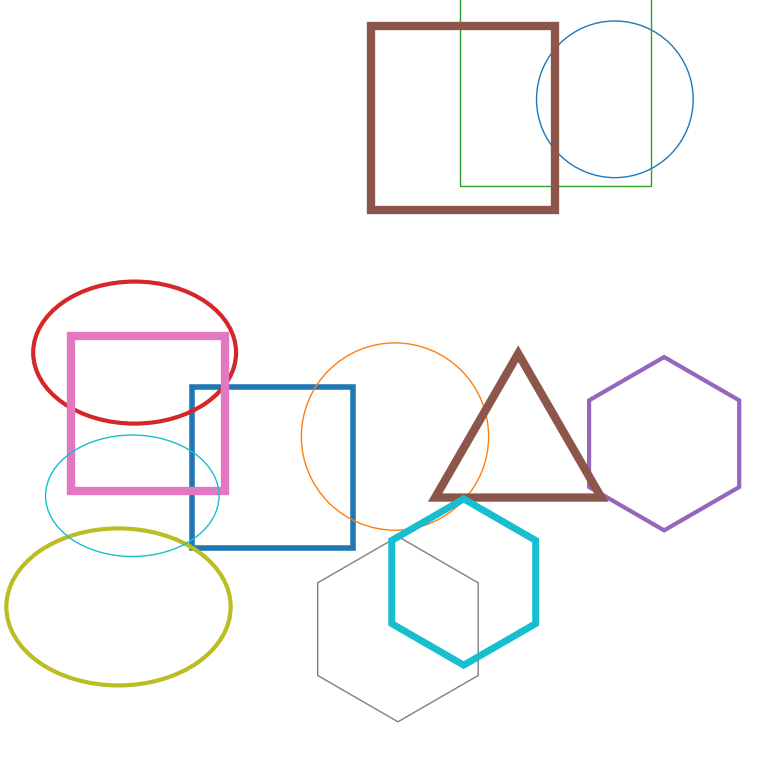[{"shape": "square", "thickness": 2, "radius": 0.52, "center": [0.354, 0.393]}, {"shape": "circle", "thickness": 0.5, "radius": 0.51, "center": [0.799, 0.871]}, {"shape": "circle", "thickness": 0.5, "radius": 0.61, "center": [0.513, 0.433]}, {"shape": "square", "thickness": 0.5, "radius": 0.62, "center": [0.721, 0.883]}, {"shape": "oval", "thickness": 1.5, "radius": 0.66, "center": [0.175, 0.542]}, {"shape": "hexagon", "thickness": 1.5, "radius": 0.56, "center": [0.863, 0.424]}, {"shape": "triangle", "thickness": 3, "radius": 0.62, "center": [0.673, 0.416]}, {"shape": "square", "thickness": 3, "radius": 0.6, "center": [0.602, 0.847]}, {"shape": "square", "thickness": 3, "radius": 0.5, "center": [0.192, 0.463]}, {"shape": "hexagon", "thickness": 0.5, "radius": 0.6, "center": [0.517, 0.183]}, {"shape": "oval", "thickness": 1.5, "radius": 0.73, "center": [0.154, 0.212]}, {"shape": "hexagon", "thickness": 2.5, "radius": 0.54, "center": [0.602, 0.244]}, {"shape": "oval", "thickness": 0.5, "radius": 0.56, "center": [0.172, 0.356]}]